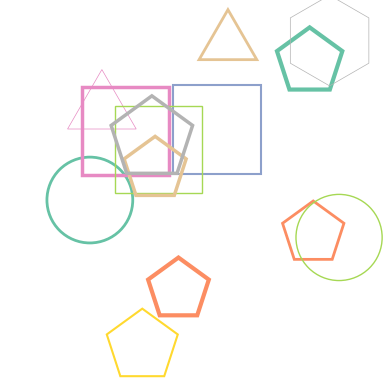[{"shape": "circle", "thickness": 2, "radius": 0.56, "center": [0.233, 0.48]}, {"shape": "pentagon", "thickness": 3, "radius": 0.45, "center": [0.804, 0.84]}, {"shape": "pentagon", "thickness": 2, "radius": 0.42, "center": [0.814, 0.394]}, {"shape": "pentagon", "thickness": 3, "radius": 0.41, "center": [0.464, 0.248]}, {"shape": "square", "thickness": 1.5, "radius": 0.57, "center": [0.564, 0.663]}, {"shape": "square", "thickness": 2.5, "radius": 0.57, "center": [0.326, 0.659]}, {"shape": "triangle", "thickness": 0.5, "radius": 0.51, "center": [0.265, 0.716]}, {"shape": "square", "thickness": 1, "radius": 0.56, "center": [0.412, 0.611]}, {"shape": "circle", "thickness": 1, "radius": 0.56, "center": [0.881, 0.383]}, {"shape": "pentagon", "thickness": 1.5, "radius": 0.48, "center": [0.37, 0.101]}, {"shape": "triangle", "thickness": 2, "radius": 0.43, "center": [0.592, 0.888]}, {"shape": "pentagon", "thickness": 2.5, "radius": 0.42, "center": [0.403, 0.561]}, {"shape": "hexagon", "thickness": 0.5, "radius": 0.59, "center": [0.856, 0.895]}, {"shape": "pentagon", "thickness": 2.5, "radius": 0.56, "center": [0.394, 0.64]}]